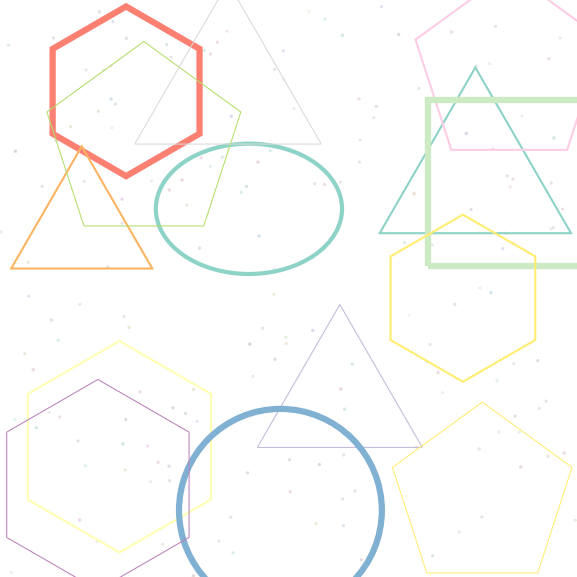[{"shape": "oval", "thickness": 2, "radius": 0.81, "center": [0.431, 0.638]}, {"shape": "triangle", "thickness": 1, "radius": 0.96, "center": [0.823, 0.691]}, {"shape": "hexagon", "thickness": 1, "radius": 0.92, "center": [0.207, 0.226]}, {"shape": "triangle", "thickness": 0.5, "radius": 0.82, "center": [0.588, 0.307]}, {"shape": "hexagon", "thickness": 3, "radius": 0.73, "center": [0.218, 0.841]}, {"shape": "circle", "thickness": 3, "radius": 0.88, "center": [0.486, 0.115]}, {"shape": "triangle", "thickness": 1, "radius": 0.71, "center": [0.142, 0.605]}, {"shape": "pentagon", "thickness": 0.5, "radius": 0.88, "center": [0.249, 0.751]}, {"shape": "pentagon", "thickness": 1, "radius": 0.85, "center": [0.882, 0.878]}, {"shape": "triangle", "thickness": 0.5, "radius": 0.93, "center": [0.395, 0.843]}, {"shape": "hexagon", "thickness": 0.5, "radius": 0.91, "center": [0.17, 0.16]}, {"shape": "square", "thickness": 3, "radius": 0.72, "center": [0.885, 0.683]}, {"shape": "hexagon", "thickness": 1, "radius": 0.72, "center": [0.802, 0.483]}, {"shape": "pentagon", "thickness": 0.5, "radius": 0.82, "center": [0.835, 0.139]}]